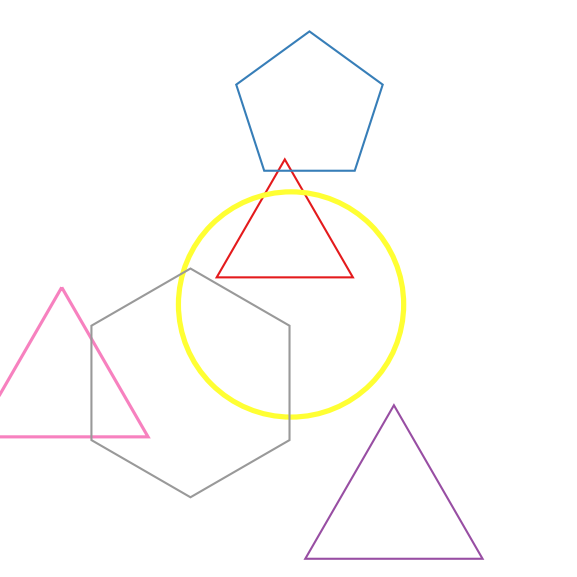[{"shape": "triangle", "thickness": 1, "radius": 0.68, "center": [0.493, 0.587]}, {"shape": "pentagon", "thickness": 1, "radius": 0.67, "center": [0.536, 0.811]}, {"shape": "triangle", "thickness": 1, "radius": 0.89, "center": [0.682, 0.12]}, {"shape": "circle", "thickness": 2.5, "radius": 0.98, "center": [0.504, 0.472]}, {"shape": "triangle", "thickness": 1.5, "radius": 0.86, "center": [0.107, 0.329]}, {"shape": "hexagon", "thickness": 1, "radius": 0.99, "center": [0.33, 0.336]}]